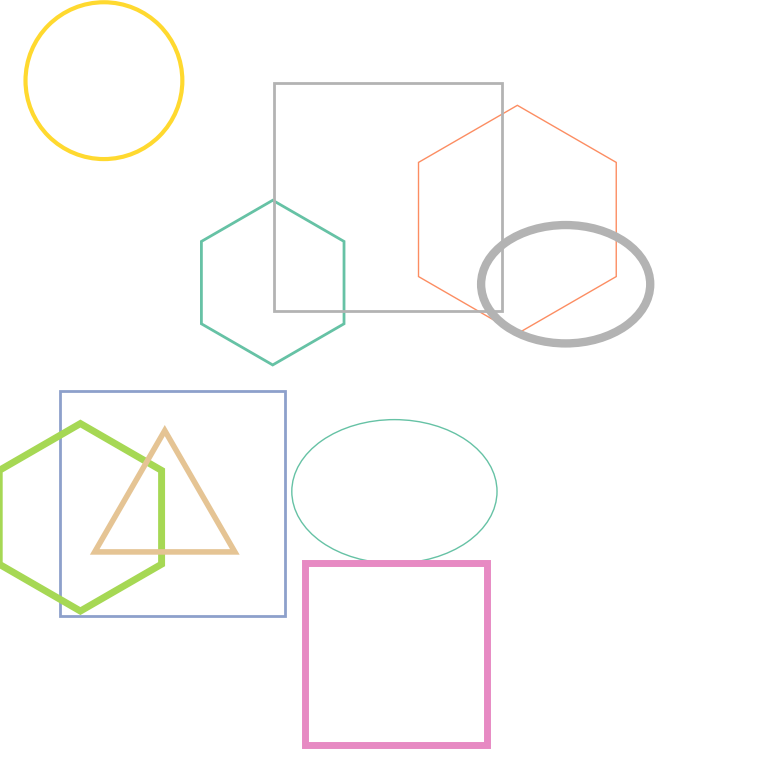[{"shape": "hexagon", "thickness": 1, "radius": 0.53, "center": [0.354, 0.633]}, {"shape": "oval", "thickness": 0.5, "radius": 0.67, "center": [0.512, 0.362]}, {"shape": "hexagon", "thickness": 0.5, "radius": 0.74, "center": [0.672, 0.715]}, {"shape": "square", "thickness": 1, "radius": 0.73, "center": [0.224, 0.346]}, {"shape": "square", "thickness": 2.5, "radius": 0.59, "center": [0.514, 0.151]}, {"shape": "hexagon", "thickness": 2.5, "radius": 0.61, "center": [0.104, 0.328]}, {"shape": "circle", "thickness": 1.5, "radius": 0.51, "center": [0.135, 0.895]}, {"shape": "triangle", "thickness": 2, "radius": 0.53, "center": [0.214, 0.336]}, {"shape": "square", "thickness": 1, "radius": 0.74, "center": [0.504, 0.744]}, {"shape": "oval", "thickness": 3, "radius": 0.55, "center": [0.735, 0.631]}]